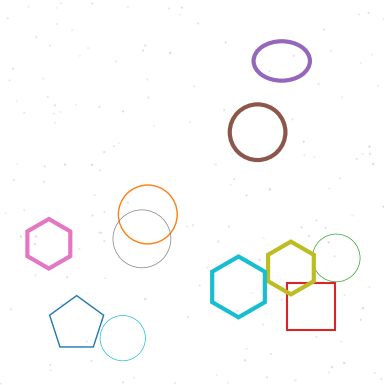[{"shape": "pentagon", "thickness": 1, "radius": 0.37, "center": [0.199, 0.158]}, {"shape": "circle", "thickness": 1, "radius": 0.38, "center": [0.384, 0.443]}, {"shape": "circle", "thickness": 0.5, "radius": 0.31, "center": [0.873, 0.33]}, {"shape": "square", "thickness": 1.5, "radius": 0.31, "center": [0.808, 0.204]}, {"shape": "oval", "thickness": 3, "radius": 0.37, "center": [0.732, 0.842]}, {"shape": "circle", "thickness": 3, "radius": 0.36, "center": [0.669, 0.657]}, {"shape": "hexagon", "thickness": 3, "radius": 0.32, "center": [0.127, 0.367]}, {"shape": "circle", "thickness": 0.5, "radius": 0.38, "center": [0.369, 0.38]}, {"shape": "hexagon", "thickness": 3, "radius": 0.34, "center": [0.756, 0.304]}, {"shape": "hexagon", "thickness": 3, "radius": 0.39, "center": [0.62, 0.255]}, {"shape": "circle", "thickness": 0.5, "radius": 0.29, "center": [0.319, 0.122]}]